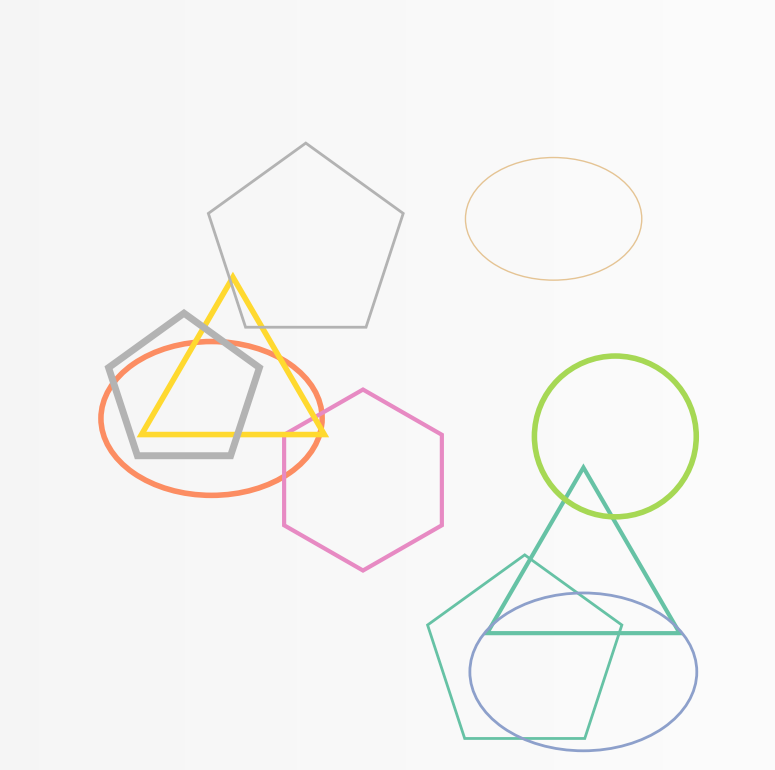[{"shape": "triangle", "thickness": 1.5, "radius": 0.72, "center": [0.753, 0.249]}, {"shape": "pentagon", "thickness": 1, "radius": 0.66, "center": [0.677, 0.148]}, {"shape": "oval", "thickness": 2, "radius": 0.71, "center": [0.273, 0.457]}, {"shape": "oval", "thickness": 1, "radius": 0.73, "center": [0.753, 0.127]}, {"shape": "hexagon", "thickness": 1.5, "radius": 0.59, "center": [0.468, 0.377]}, {"shape": "circle", "thickness": 2, "radius": 0.52, "center": [0.794, 0.433]}, {"shape": "triangle", "thickness": 2, "radius": 0.68, "center": [0.301, 0.504]}, {"shape": "oval", "thickness": 0.5, "radius": 0.57, "center": [0.714, 0.716]}, {"shape": "pentagon", "thickness": 1, "radius": 0.66, "center": [0.395, 0.682]}, {"shape": "pentagon", "thickness": 2.5, "radius": 0.51, "center": [0.237, 0.491]}]